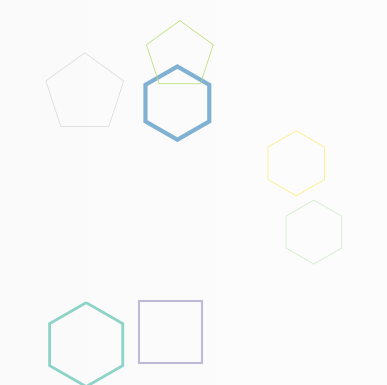[{"shape": "hexagon", "thickness": 2, "radius": 0.55, "center": [0.222, 0.105]}, {"shape": "square", "thickness": 1.5, "radius": 0.4, "center": [0.44, 0.137]}, {"shape": "hexagon", "thickness": 3, "radius": 0.48, "center": [0.458, 0.732]}, {"shape": "pentagon", "thickness": 0.5, "radius": 0.45, "center": [0.464, 0.856]}, {"shape": "pentagon", "thickness": 0.5, "radius": 0.53, "center": [0.219, 0.757]}, {"shape": "hexagon", "thickness": 0.5, "radius": 0.42, "center": [0.81, 0.397]}, {"shape": "hexagon", "thickness": 0.5, "radius": 0.42, "center": [0.765, 0.576]}]